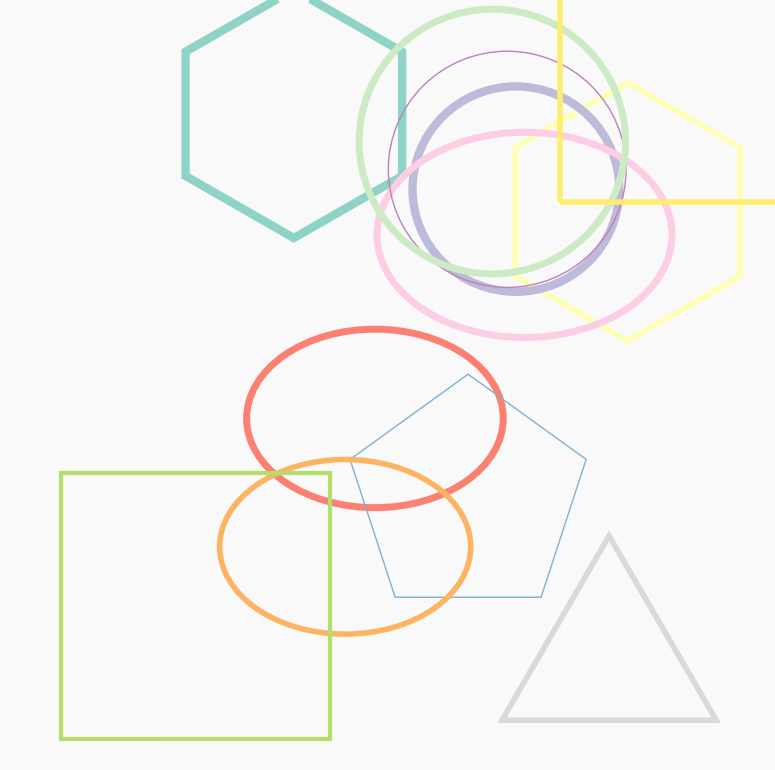[{"shape": "hexagon", "thickness": 3, "radius": 0.81, "center": [0.379, 0.852]}, {"shape": "hexagon", "thickness": 2, "radius": 0.84, "center": [0.81, 0.725]}, {"shape": "circle", "thickness": 3, "radius": 0.67, "center": [0.666, 0.754]}, {"shape": "oval", "thickness": 2.5, "radius": 0.83, "center": [0.484, 0.457]}, {"shape": "pentagon", "thickness": 0.5, "radius": 0.8, "center": [0.604, 0.354]}, {"shape": "oval", "thickness": 2, "radius": 0.81, "center": [0.445, 0.29]}, {"shape": "square", "thickness": 1.5, "radius": 0.87, "center": [0.252, 0.213]}, {"shape": "oval", "thickness": 2.5, "radius": 0.95, "center": [0.677, 0.695]}, {"shape": "triangle", "thickness": 2, "radius": 0.8, "center": [0.786, 0.144]}, {"shape": "circle", "thickness": 0.5, "radius": 0.77, "center": [0.654, 0.78]}, {"shape": "circle", "thickness": 2.5, "radius": 0.86, "center": [0.635, 0.816]}, {"shape": "square", "thickness": 2, "radius": 0.76, "center": [0.875, 0.89]}]